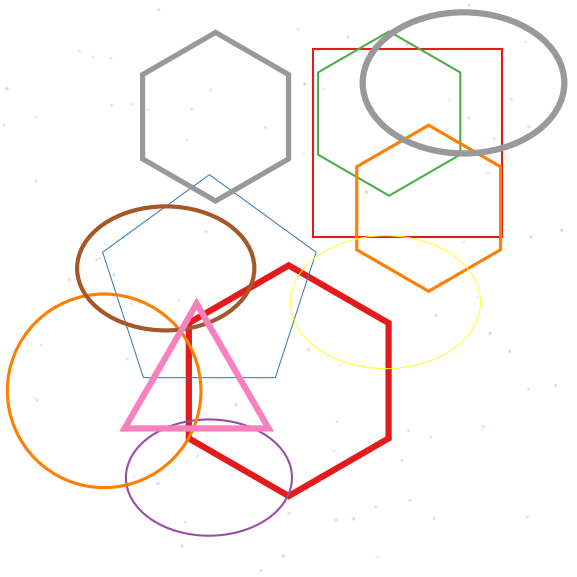[{"shape": "hexagon", "thickness": 3, "radius": 1.0, "center": [0.5, 0.34]}, {"shape": "square", "thickness": 1, "radius": 0.81, "center": [0.706, 0.752]}, {"shape": "pentagon", "thickness": 0.5, "radius": 0.97, "center": [0.363, 0.502]}, {"shape": "hexagon", "thickness": 1, "radius": 0.71, "center": [0.674, 0.803]}, {"shape": "oval", "thickness": 1, "radius": 0.72, "center": [0.362, 0.172]}, {"shape": "hexagon", "thickness": 1.5, "radius": 0.72, "center": [0.742, 0.639]}, {"shape": "circle", "thickness": 1.5, "radius": 0.84, "center": [0.18, 0.322]}, {"shape": "oval", "thickness": 0.5, "radius": 0.82, "center": [0.668, 0.476]}, {"shape": "oval", "thickness": 2, "radius": 0.77, "center": [0.287, 0.534]}, {"shape": "triangle", "thickness": 3, "radius": 0.72, "center": [0.341, 0.329]}, {"shape": "oval", "thickness": 3, "radius": 0.87, "center": [0.803, 0.856]}, {"shape": "hexagon", "thickness": 2.5, "radius": 0.73, "center": [0.373, 0.797]}]